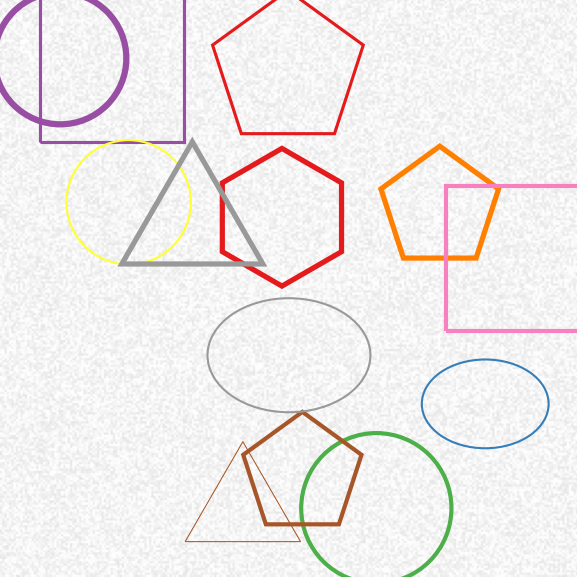[{"shape": "pentagon", "thickness": 1.5, "radius": 0.69, "center": [0.499, 0.879]}, {"shape": "hexagon", "thickness": 2.5, "radius": 0.6, "center": [0.488, 0.623]}, {"shape": "oval", "thickness": 1, "radius": 0.55, "center": [0.84, 0.3]}, {"shape": "circle", "thickness": 2, "radius": 0.65, "center": [0.652, 0.119]}, {"shape": "circle", "thickness": 3, "radius": 0.57, "center": [0.104, 0.898]}, {"shape": "square", "thickness": 1.5, "radius": 0.62, "center": [0.194, 0.877]}, {"shape": "pentagon", "thickness": 2.5, "radius": 0.54, "center": [0.762, 0.639]}, {"shape": "circle", "thickness": 1, "radius": 0.54, "center": [0.223, 0.649]}, {"shape": "pentagon", "thickness": 2, "radius": 0.54, "center": [0.524, 0.178]}, {"shape": "triangle", "thickness": 0.5, "radius": 0.58, "center": [0.421, 0.119]}, {"shape": "square", "thickness": 2, "radius": 0.63, "center": [0.898, 0.551]}, {"shape": "triangle", "thickness": 2.5, "radius": 0.7, "center": [0.333, 0.613]}, {"shape": "oval", "thickness": 1, "radius": 0.71, "center": [0.5, 0.384]}]